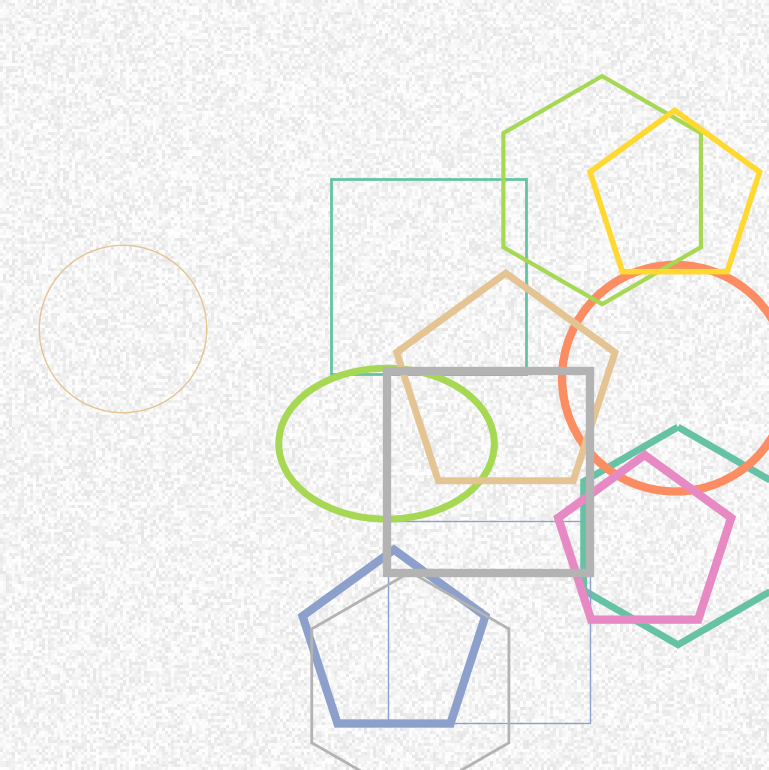[{"shape": "hexagon", "thickness": 2.5, "radius": 0.71, "center": [0.88, 0.304]}, {"shape": "square", "thickness": 1, "radius": 0.64, "center": [0.557, 0.641]}, {"shape": "circle", "thickness": 3, "radius": 0.74, "center": [0.877, 0.509]}, {"shape": "pentagon", "thickness": 3, "radius": 0.62, "center": [0.512, 0.161]}, {"shape": "square", "thickness": 0.5, "radius": 0.66, "center": [0.635, 0.192]}, {"shape": "pentagon", "thickness": 3, "radius": 0.59, "center": [0.837, 0.291]}, {"shape": "oval", "thickness": 2.5, "radius": 0.7, "center": [0.502, 0.424]}, {"shape": "hexagon", "thickness": 1.5, "radius": 0.74, "center": [0.782, 0.753]}, {"shape": "pentagon", "thickness": 2, "radius": 0.58, "center": [0.876, 0.741]}, {"shape": "pentagon", "thickness": 2.5, "radius": 0.75, "center": [0.657, 0.496]}, {"shape": "circle", "thickness": 0.5, "radius": 0.54, "center": [0.16, 0.573]}, {"shape": "square", "thickness": 3, "radius": 0.66, "center": [0.634, 0.387]}, {"shape": "hexagon", "thickness": 1, "radius": 0.74, "center": [0.533, 0.109]}]